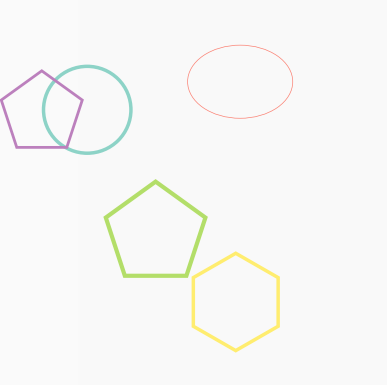[{"shape": "circle", "thickness": 2.5, "radius": 0.56, "center": [0.225, 0.715]}, {"shape": "oval", "thickness": 0.5, "radius": 0.68, "center": [0.62, 0.788]}, {"shape": "pentagon", "thickness": 3, "radius": 0.68, "center": [0.402, 0.393]}, {"shape": "pentagon", "thickness": 2, "radius": 0.55, "center": [0.108, 0.706]}, {"shape": "hexagon", "thickness": 2.5, "radius": 0.63, "center": [0.608, 0.216]}]